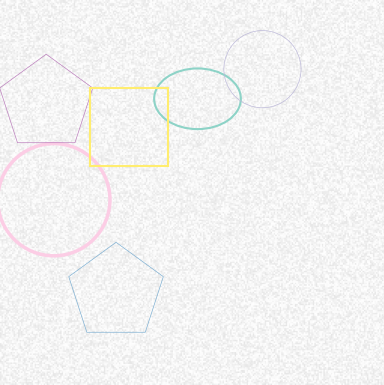[{"shape": "oval", "thickness": 1.5, "radius": 0.56, "center": [0.513, 0.743]}, {"shape": "circle", "thickness": 0.5, "radius": 0.5, "center": [0.682, 0.82]}, {"shape": "pentagon", "thickness": 0.5, "radius": 0.65, "center": [0.301, 0.241]}, {"shape": "circle", "thickness": 2.5, "radius": 0.73, "center": [0.14, 0.481]}, {"shape": "pentagon", "thickness": 0.5, "radius": 0.64, "center": [0.12, 0.732]}, {"shape": "square", "thickness": 1.5, "radius": 0.51, "center": [0.336, 0.67]}]